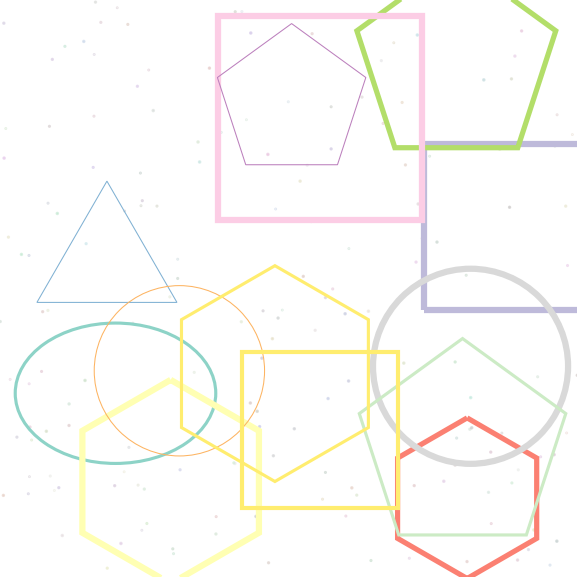[{"shape": "oval", "thickness": 1.5, "radius": 0.87, "center": [0.2, 0.318]}, {"shape": "hexagon", "thickness": 3, "radius": 0.88, "center": [0.296, 0.165]}, {"shape": "square", "thickness": 3, "radius": 0.72, "center": [0.878, 0.605]}, {"shape": "hexagon", "thickness": 2.5, "radius": 0.7, "center": [0.809, 0.136]}, {"shape": "triangle", "thickness": 0.5, "radius": 0.7, "center": [0.185, 0.545]}, {"shape": "circle", "thickness": 0.5, "radius": 0.74, "center": [0.311, 0.357]}, {"shape": "pentagon", "thickness": 2.5, "radius": 0.91, "center": [0.79, 0.89]}, {"shape": "square", "thickness": 3, "radius": 0.88, "center": [0.554, 0.795]}, {"shape": "circle", "thickness": 3, "radius": 0.84, "center": [0.815, 0.365]}, {"shape": "pentagon", "thickness": 0.5, "radius": 0.68, "center": [0.505, 0.823]}, {"shape": "pentagon", "thickness": 1.5, "radius": 0.94, "center": [0.801, 0.225]}, {"shape": "square", "thickness": 2, "radius": 0.68, "center": [0.554, 0.254]}, {"shape": "hexagon", "thickness": 1.5, "radius": 0.93, "center": [0.476, 0.352]}]